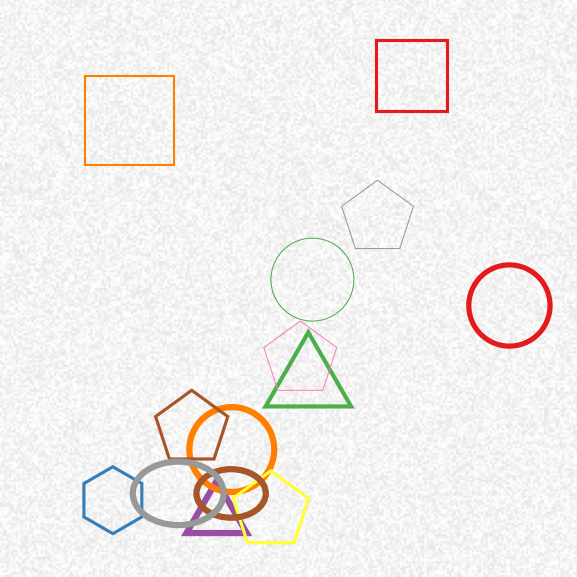[{"shape": "square", "thickness": 1.5, "radius": 0.31, "center": [0.712, 0.869]}, {"shape": "circle", "thickness": 2.5, "radius": 0.35, "center": [0.882, 0.47]}, {"shape": "hexagon", "thickness": 1.5, "radius": 0.29, "center": [0.195, 0.133]}, {"shape": "circle", "thickness": 0.5, "radius": 0.36, "center": [0.541, 0.515]}, {"shape": "triangle", "thickness": 2, "radius": 0.43, "center": [0.534, 0.338]}, {"shape": "triangle", "thickness": 3, "radius": 0.3, "center": [0.375, 0.106]}, {"shape": "square", "thickness": 1, "radius": 0.38, "center": [0.224, 0.791]}, {"shape": "circle", "thickness": 3, "radius": 0.37, "center": [0.401, 0.221]}, {"shape": "pentagon", "thickness": 1.5, "radius": 0.34, "center": [0.469, 0.115]}, {"shape": "oval", "thickness": 3, "radius": 0.3, "center": [0.4, 0.145]}, {"shape": "pentagon", "thickness": 1.5, "radius": 0.33, "center": [0.332, 0.258]}, {"shape": "pentagon", "thickness": 0.5, "radius": 0.33, "center": [0.52, 0.377]}, {"shape": "oval", "thickness": 3, "radius": 0.39, "center": [0.309, 0.145]}, {"shape": "pentagon", "thickness": 0.5, "radius": 0.33, "center": [0.654, 0.622]}]